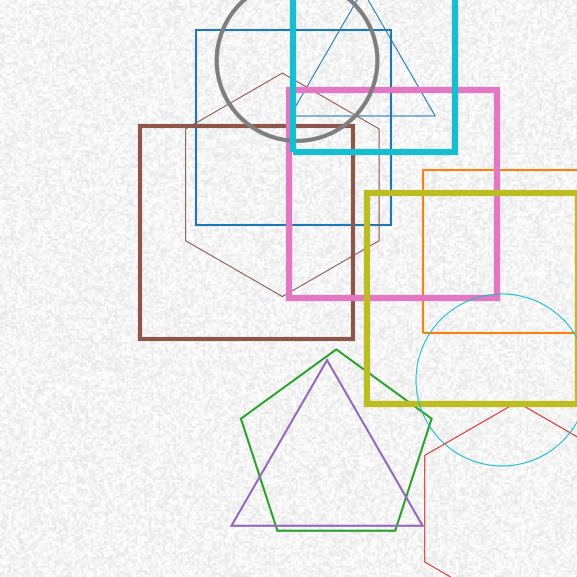[{"shape": "square", "thickness": 1, "radius": 0.84, "center": [0.508, 0.778]}, {"shape": "triangle", "thickness": 0.5, "radius": 0.73, "center": [0.628, 0.871]}, {"shape": "square", "thickness": 1, "radius": 0.71, "center": [0.874, 0.564]}, {"shape": "pentagon", "thickness": 1, "radius": 0.87, "center": [0.582, 0.221]}, {"shape": "hexagon", "thickness": 0.5, "radius": 0.92, "center": [0.895, 0.118]}, {"shape": "triangle", "thickness": 1, "radius": 0.96, "center": [0.566, 0.184]}, {"shape": "hexagon", "thickness": 0.5, "radius": 0.97, "center": [0.489, 0.679]}, {"shape": "square", "thickness": 2, "radius": 0.92, "center": [0.426, 0.597]}, {"shape": "square", "thickness": 3, "radius": 0.9, "center": [0.681, 0.663]}, {"shape": "circle", "thickness": 2, "radius": 0.7, "center": [0.514, 0.894]}, {"shape": "square", "thickness": 3, "radius": 0.91, "center": [0.818, 0.482]}, {"shape": "square", "thickness": 3, "radius": 0.7, "center": [0.648, 0.876]}, {"shape": "circle", "thickness": 0.5, "radius": 0.74, "center": [0.869, 0.341]}]